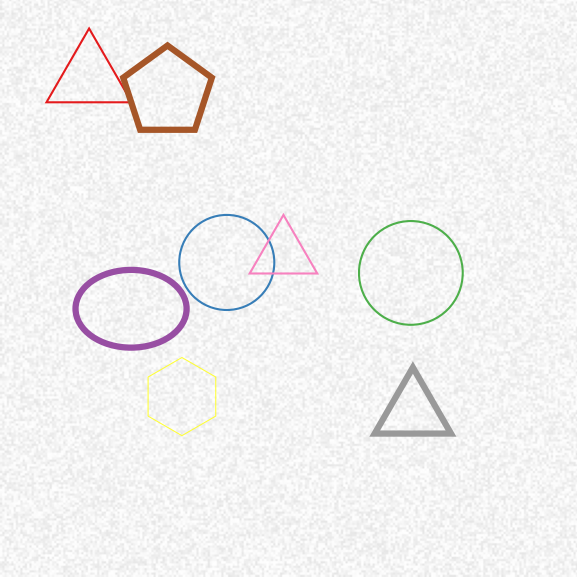[{"shape": "triangle", "thickness": 1, "radius": 0.43, "center": [0.154, 0.865]}, {"shape": "circle", "thickness": 1, "radius": 0.41, "center": [0.393, 0.545]}, {"shape": "circle", "thickness": 1, "radius": 0.45, "center": [0.711, 0.527]}, {"shape": "oval", "thickness": 3, "radius": 0.48, "center": [0.227, 0.464]}, {"shape": "hexagon", "thickness": 0.5, "radius": 0.34, "center": [0.315, 0.312]}, {"shape": "pentagon", "thickness": 3, "radius": 0.4, "center": [0.29, 0.84]}, {"shape": "triangle", "thickness": 1, "radius": 0.34, "center": [0.491, 0.559]}, {"shape": "triangle", "thickness": 3, "radius": 0.38, "center": [0.715, 0.287]}]